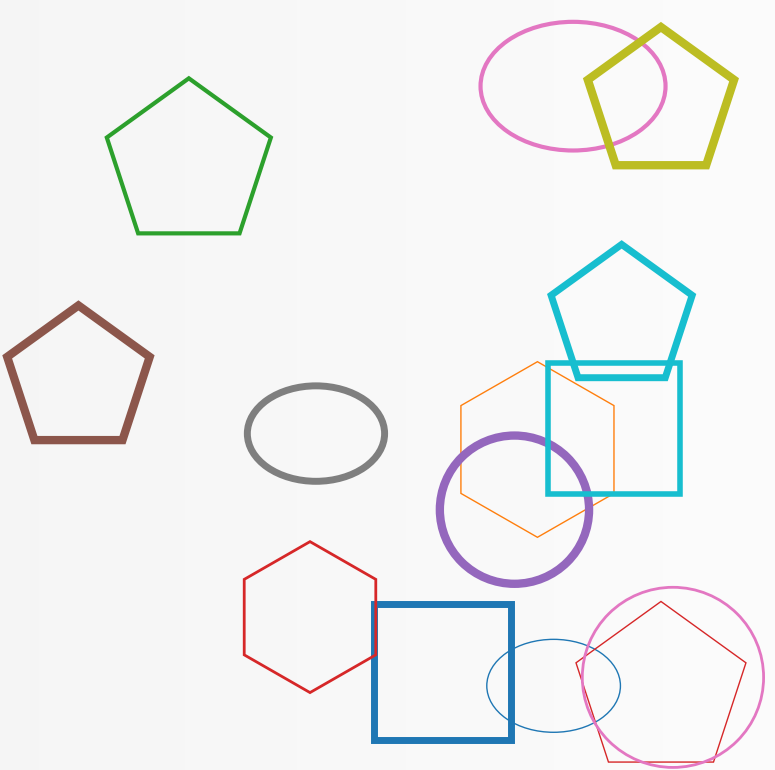[{"shape": "oval", "thickness": 0.5, "radius": 0.43, "center": [0.714, 0.109]}, {"shape": "square", "thickness": 2.5, "radius": 0.44, "center": [0.571, 0.128]}, {"shape": "hexagon", "thickness": 0.5, "radius": 0.57, "center": [0.693, 0.416]}, {"shape": "pentagon", "thickness": 1.5, "radius": 0.56, "center": [0.244, 0.787]}, {"shape": "hexagon", "thickness": 1, "radius": 0.49, "center": [0.4, 0.199]}, {"shape": "pentagon", "thickness": 0.5, "radius": 0.58, "center": [0.853, 0.104]}, {"shape": "circle", "thickness": 3, "radius": 0.48, "center": [0.664, 0.338]}, {"shape": "pentagon", "thickness": 3, "radius": 0.48, "center": [0.101, 0.507]}, {"shape": "oval", "thickness": 1.5, "radius": 0.6, "center": [0.739, 0.888]}, {"shape": "circle", "thickness": 1, "radius": 0.58, "center": [0.868, 0.12]}, {"shape": "oval", "thickness": 2.5, "radius": 0.44, "center": [0.408, 0.437]}, {"shape": "pentagon", "thickness": 3, "radius": 0.5, "center": [0.853, 0.866]}, {"shape": "pentagon", "thickness": 2.5, "radius": 0.48, "center": [0.802, 0.587]}, {"shape": "square", "thickness": 2, "radius": 0.42, "center": [0.792, 0.443]}]